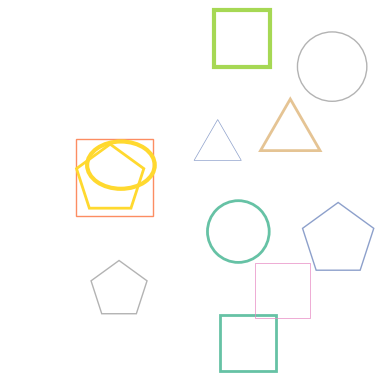[{"shape": "square", "thickness": 2, "radius": 0.37, "center": [0.644, 0.109]}, {"shape": "circle", "thickness": 2, "radius": 0.4, "center": [0.619, 0.399]}, {"shape": "square", "thickness": 1, "radius": 0.5, "center": [0.297, 0.539]}, {"shape": "pentagon", "thickness": 1, "radius": 0.49, "center": [0.878, 0.377]}, {"shape": "triangle", "thickness": 0.5, "radius": 0.35, "center": [0.565, 0.619]}, {"shape": "square", "thickness": 0.5, "radius": 0.36, "center": [0.734, 0.246]}, {"shape": "square", "thickness": 3, "radius": 0.37, "center": [0.629, 0.9]}, {"shape": "pentagon", "thickness": 2, "radius": 0.46, "center": [0.286, 0.534]}, {"shape": "oval", "thickness": 3, "radius": 0.44, "center": [0.314, 0.571]}, {"shape": "triangle", "thickness": 2, "radius": 0.45, "center": [0.754, 0.653]}, {"shape": "circle", "thickness": 1, "radius": 0.45, "center": [0.863, 0.827]}, {"shape": "pentagon", "thickness": 1, "radius": 0.38, "center": [0.309, 0.247]}]